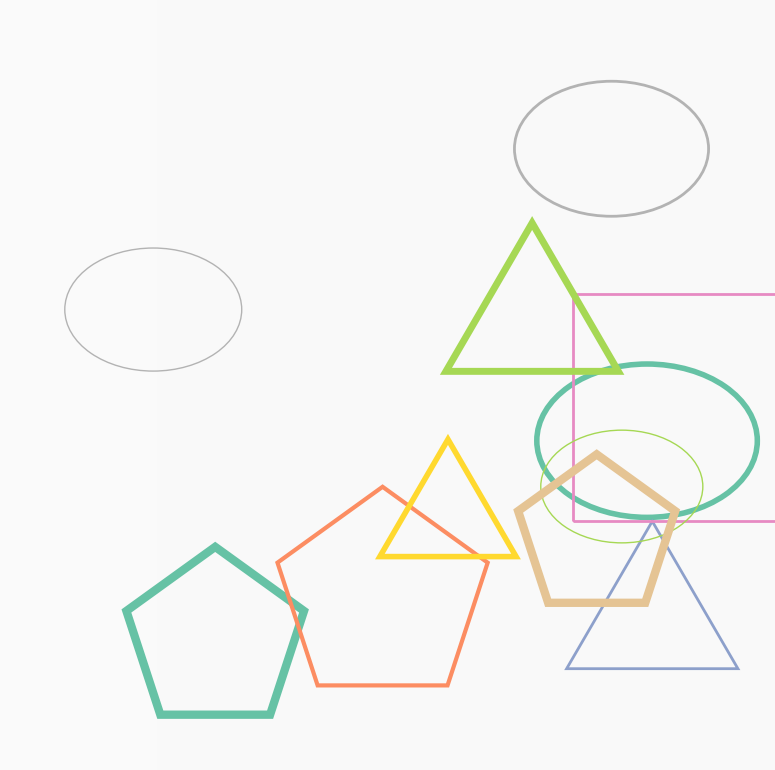[{"shape": "oval", "thickness": 2, "radius": 0.71, "center": [0.835, 0.428]}, {"shape": "pentagon", "thickness": 3, "radius": 0.6, "center": [0.278, 0.169]}, {"shape": "pentagon", "thickness": 1.5, "radius": 0.71, "center": [0.494, 0.225]}, {"shape": "triangle", "thickness": 1, "radius": 0.64, "center": [0.842, 0.195]}, {"shape": "square", "thickness": 1, "radius": 0.74, "center": [0.886, 0.471]}, {"shape": "triangle", "thickness": 2.5, "radius": 0.64, "center": [0.687, 0.582]}, {"shape": "oval", "thickness": 0.5, "radius": 0.52, "center": [0.802, 0.368]}, {"shape": "triangle", "thickness": 2, "radius": 0.51, "center": [0.578, 0.328]}, {"shape": "pentagon", "thickness": 3, "radius": 0.53, "center": [0.77, 0.303]}, {"shape": "oval", "thickness": 1, "radius": 0.63, "center": [0.789, 0.807]}, {"shape": "oval", "thickness": 0.5, "radius": 0.57, "center": [0.198, 0.598]}]